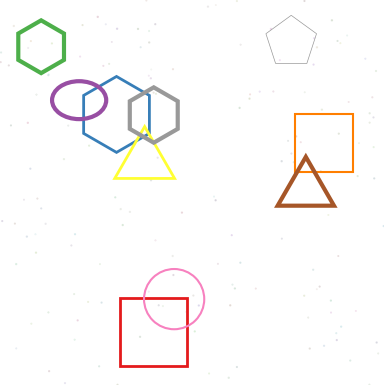[{"shape": "square", "thickness": 2, "radius": 0.44, "center": [0.399, 0.138]}, {"shape": "hexagon", "thickness": 2, "radius": 0.49, "center": [0.303, 0.703]}, {"shape": "hexagon", "thickness": 3, "radius": 0.34, "center": [0.107, 0.879]}, {"shape": "oval", "thickness": 3, "radius": 0.35, "center": [0.206, 0.74]}, {"shape": "square", "thickness": 1.5, "radius": 0.38, "center": [0.841, 0.628]}, {"shape": "triangle", "thickness": 2, "radius": 0.45, "center": [0.376, 0.581]}, {"shape": "triangle", "thickness": 3, "radius": 0.42, "center": [0.794, 0.508]}, {"shape": "circle", "thickness": 1.5, "radius": 0.39, "center": [0.452, 0.223]}, {"shape": "hexagon", "thickness": 3, "radius": 0.36, "center": [0.399, 0.701]}, {"shape": "pentagon", "thickness": 0.5, "radius": 0.35, "center": [0.756, 0.891]}]